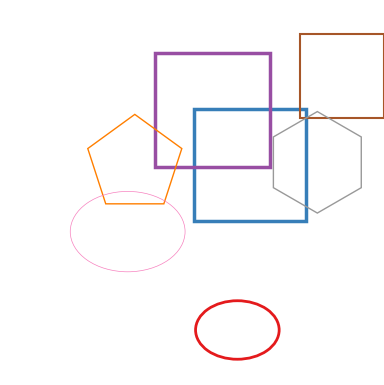[{"shape": "oval", "thickness": 2, "radius": 0.54, "center": [0.617, 0.143]}, {"shape": "square", "thickness": 2.5, "radius": 0.73, "center": [0.649, 0.572]}, {"shape": "square", "thickness": 2.5, "radius": 0.74, "center": [0.551, 0.714]}, {"shape": "pentagon", "thickness": 1, "radius": 0.64, "center": [0.35, 0.574]}, {"shape": "square", "thickness": 1.5, "radius": 0.55, "center": [0.888, 0.803]}, {"shape": "oval", "thickness": 0.5, "radius": 0.75, "center": [0.332, 0.398]}, {"shape": "hexagon", "thickness": 1, "radius": 0.66, "center": [0.824, 0.578]}]